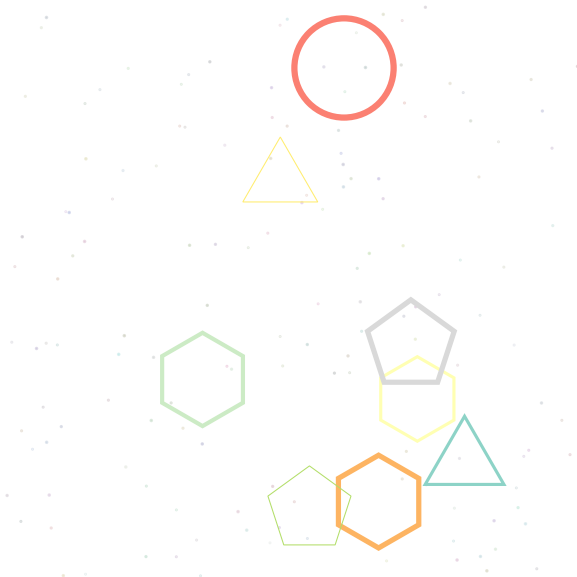[{"shape": "triangle", "thickness": 1.5, "radius": 0.39, "center": [0.804, 0.2]}, {"shape": "hexagon", "thickness": 1.5, "radius": 0.37, "center": [0.723, 0.308]}, {"shape": "circle", "thickness": 3, "radius": 0.43, "center": [0.596, 0.881]}, {"shape": "hexagon", "thickness": 2.5, "radius": 0.4, "center": [0.656, 0.131]}, {"shape": "pentagon", "thickness": 0.5, "radius": 0.38, "center": [0.536, 0.117]}, {"shape": "pentagon", "thickness": 2.5, "radius": 0.39, "center": [0.711, 0.401]}, {"shape": "hexagon", "thickness": 2, "radius": 0.4, "center": [0.351, 0.342]}, {"shape": "triangle", "thickness": 0.5, "radius": 0.37, "center": [0.485, 0.687]}]